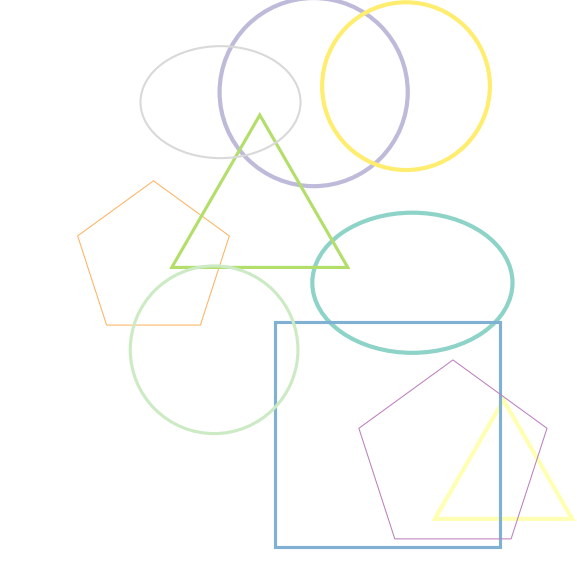[{"shape": "oval", "thickness": 2, "radius": 0.87, "center": [0.714, 0.51]}, {"shape": "triangle", "thickness": 2, "radius": 0.69, "center": [0.872, 0.169]}, {"shape": "circle", "thickness": 2, "radius": 0.81, "center": [0.543, 0.84]}, {"shape": "square", "thickness": 1.5, "radius": 0.98, "center": [0.671, 0.247]}, {"shape": "pentagon", "thickness": 0.5, "radius": 0.69, "center": [0.266, 0.548]}, {"shape": "triangle", "thickness": 1.5, "radius": 0.88, "center": [0.45, 0.624]}, {"shape": "oval", "thickness": 1, "radius": 0.69, "center": [0.382, 0.822]}, {"shape": "pentagon", "thickness": 0.5, "radius": 0.86, "center": [0.784, 0.205]}, {"shape": "circle", "thickness": 1.5, "radius": 0.73, "center": [0.371, 0.394]}, {"shape": "circle", "thickness": 2, "radius": 0.73, "center": [0.703, 0.85]}]